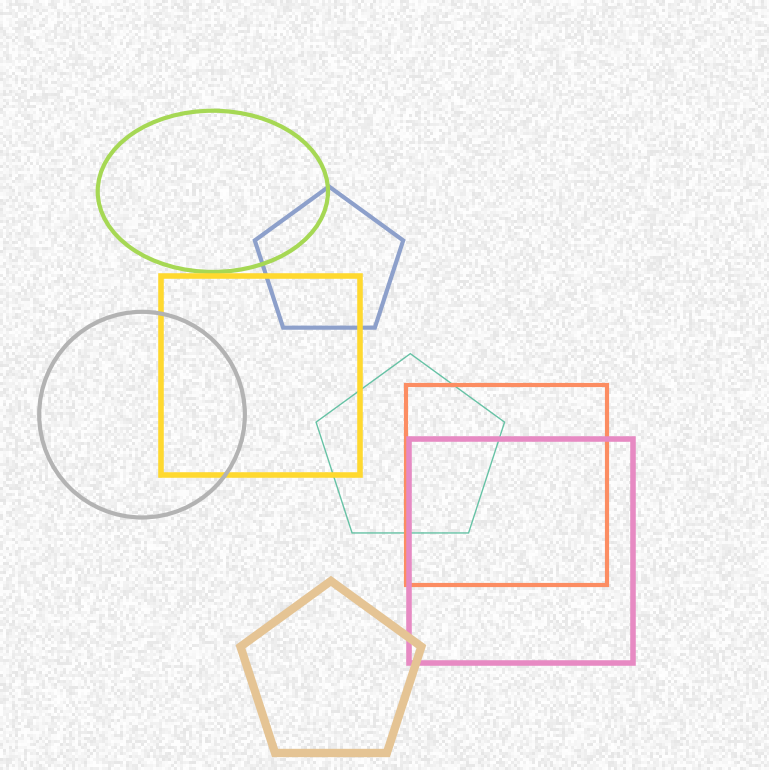[{"shape": "pentagon", "thickness": 0.5, "radius": 0.64, "center": [0.533, 0.412]}, {"shape": "square", "thickness": 1.5, "radius": 0.65, "center": [0.657, 0.37]}, {"shape": "pentagon", "thickness": 1.5, "radius": 0.51, "center": [0.427, 0.656]}, {"shape": "square", "thickness": 2, "radius": 0.73, "center": [0.677, 0.284]}, {"shape": "oval", "thickness": 1.5, "radius": 0.75, "center": [0.276, 0.752]}, {"shape": "square", "thickness": 2, "radius": 0.65, "center": [0.338, 0.512]}, {"shape": "pentagon", "thickness": 3, "radius": 0.62, "center": [0.43, 0.122]}, {"shape": "circle", "thickness": 1.5, "radius": 0.67, "center": [0.184, 0.461]}]